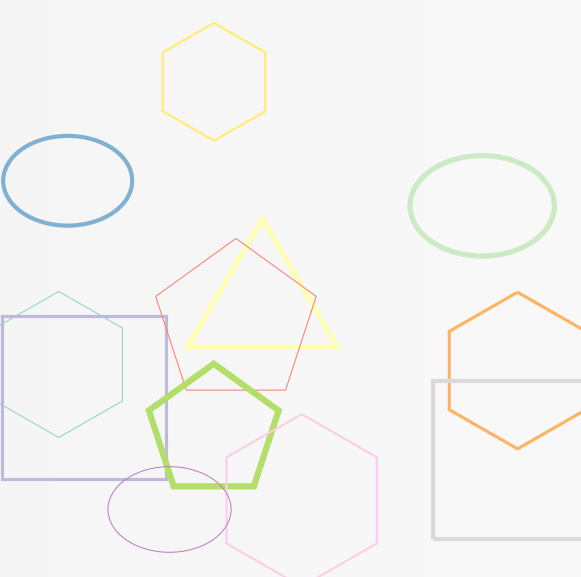[{"shape": "hexagon", "thickness": 0.5, "radius": 0.63, "center": [0.101, 0.368]}, {"shape": "triangle", "thickness": 2.5, "radius": 0.74, "center": [0.451, 0.472]}, {"shape": "square", "thickness": 1.5, "radius": 0.7, "center": [0.144, 0.311]}, {"shape": "pentagon", "thickness": 0.5, "radius": 0.73, "center": [0.406, 0.441]}, {"shape": "oval", "thickness": 2, "radius": 0.55, "center": [0.116, 0.686]}, {"shape": "hexagon", "thickness": 1.5, "radius": 0.68, "center": [0.89, 0.358]}, {"shape": "pentagon", "thickness": 3, "radius": 0.59, "center": [0.368, 0.252]}, {"shape": "hexagon", "thickness": 1, "radius": 0.75, "center": [0.519, 0.133]}, {"shape": "square", "thickness": 2, "radius": 0.68, "center": [0.883, 0.202]}, {"shape": "oval", "thickness": 0.5, "radius": 0.53, "center": [0.292, 0.117]}, {"shape": "oval", "thickness": 2.5, "radius": 0.62, "center": [0.83, 0.643]}, {"shape": "hexagon", "thickness": 1, "radius": 0.51, "center": [0.368, 0.857]}]